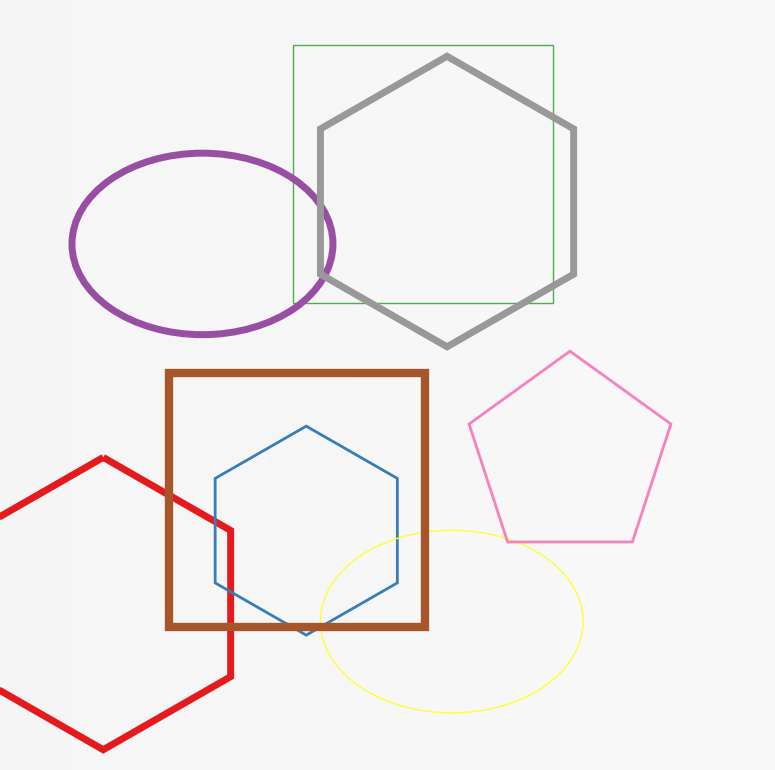[{"shape": "hexagon", "thickness": 2.5, "radius": 0.95, "center": [0.133, 0.216]}, {"shape": "hexagon", "thickness": 1, "radius": 0.68, "center": [0.395, 0.311]}, {"shape": "square", "thickness": 0.5, "radius": 0.84, "center": [0.546, 0.774]}, {"shape": "oval", "thickness": 2.5, "radius": 0.84, "center": [0.261, 0.683]}, {"shape": "oval", "thickness": 0.5, "radius": 0.85, "center": [0.583, 0.193]}, {"shape": "square", "thickness": 3, "radius": 0.82, "center": [0.383, 0.351]}, {"shape": "pentagon", "thickness": 1, "radius": 0.68, "center": [0.735, 0.407]}, {"shape": "hexagon", "thickness": 2.5, "radius": 0.94, "center": [0.577, 0.738]}]